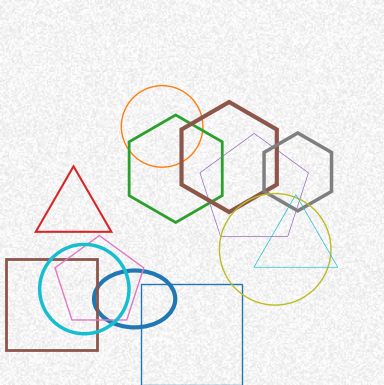[{"shape": "oval", "thickness": 3, "radius": 0.53, "center": [0.35, 0.224]}, {"shape": "square", "thickness": 1, "radius": 0.65, "center": [0.497, 0.131]}, {"shape": "circle", "thickness": 1, "radius": 0.53, "center": [0.421, 0.672]}, {"shape": "hexagon", "thickness": 2, "radius": 0.7, "center": [0.456, 0.562]}, {"shape": "triangle", "thickness": 1.5, "radius": 0.57, "center": [0.191, 0.455]}, {"shape": "pentagon", "thickness": 0.5, "radius": 0.74, "center": [0.66, 0.505]}, {"shape": "square", "thickness": 2, "radius": 0.59, "center": [0.134, 0.209]}, {"shape": "hexagon", "thickness": 3, "radius": 0.71, "center": [0.595, 0.592]}, {"shape": "pentagon", "thickness": 1, "radius": 0.61, "center": [0.258, 0.267]}, {"shape": "hexagon", "thickness": 2.5, "radius": 0.51, "center": [0.773, 0.553]}, {"shape": "circle", "thickness": 1, "radius": 0.72, "center": [0.715, 0.352]}, {"shape": "triangle", "thickness": 0.5, "radius": 0.63, "center": [0.768, 0.369]}, {"shape": "circle", "thickness": 2.5, "radius": 0.58, "center": [0.219, 0.249]}]